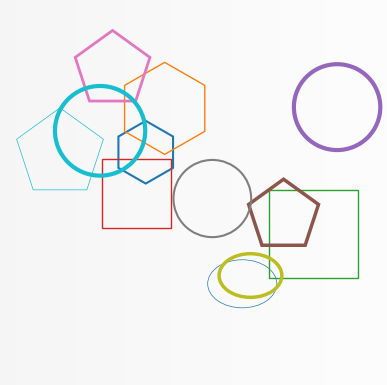[{"shape": "hexagon", "thickness": 1.5, "radius": 0.41, "center": [0.376, 0.605]}, {"shape": "oval", "thickness": 0.5, "radius": 0.45, "center": [0.625, 0.263]}, {"shape": "hexagon", "thickness": 1, "radius": 0.6, "center": [0.425, 0.719]}, {"shape": "square", "thickness": 1, "radius": 0.57, "center": [0.809, 0.392]}, {"shape": "square", "thickness": 1, "radius": 0.45, "center": [0.352, 0.498]}, {"shape": "circle", "thickness": 3, "radius": 0.56, "center": [0.87, 0.722]}, {"shape": "pentagon", "thickness": 2.5, "radius": 0.47, "center": [0.732, 0.44]}, {"shape": "pentagon", "thickness": 2, "radius": 0.51, "center": [0.291, 0.82]}, {"shape": "circle", "thickness": 1.5, "radius": 0.5, "center": [0.548, 0.484]}, {"shape": "oval", "thickness": 2.5, "radius": 0.4, "center": [0.646, 0.284]}, {"shape": "circle", "thickness": 3, "radius": 0.58, "center": [0.258, 0.66]}, {"shape": "pentagon", "thickness": 0.5, "radius": 0.59, "center": [0.155, 0.602]}]